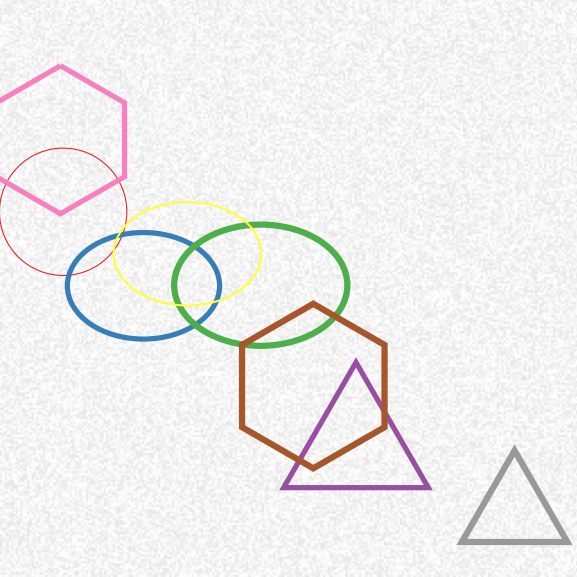[{"shape": "circle", "thickness": 0.5, "radius": 0.55, "center": [0.109, 0.632]}, {"shape": "oval", "thickness": 2.5, "radius": 0.66, "center": [0.248, 0.504]}, {"shape": "oval", "thickness": 3, "radius": 0.75, "center": [0.452, 0.505]}, {"shape": "triangle", "thickness": 2.5, "radius": 0.72, "center": [0.616, 0.227]}, {"shape": "oval", "thickness": 1, "radius": 0.64, "center": [0.325, 0.56]}, {"shape": "hexagon", "thickness": 3, "radius": 0.71, "center": [0.542, 0.331]}, {"shape": "hexagon", "thickness": 2.5, "radius": 0.64, "center": [0.105, 0.757]}, {"shape": "triangle", "thickness": 3, "radius": 0.53, "center": [0.891, 0.113]}]